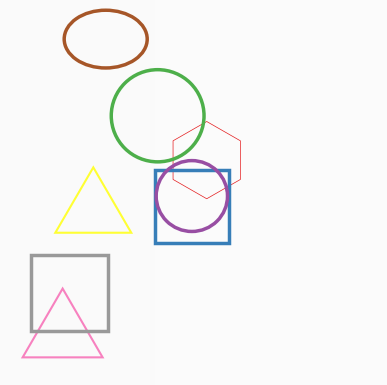[{"shape": "hexagon", "thickness": 0.5, "radius": 0.5, "center": [0.533, 0.584]}, {"shape": "square", "thickness": 2.5, "radius": 0.47, "center": [0.496, 0.464]}, {"shape": "circle", "thickness": 2.5, "radius": 0.6, "center": [0.407, 0.699]}, {"shape": "circle", "thickness": 2.5, "radius": 0.46, "center": [0.495, 0.491]}, {"shape": "triangle", "thickness": 1.5, "radius": 0.57, "center": [0.241, 0.452]}, {"shape": "oval", "thickness": 2.5, "radius": 0.54, "center": [0.273, 0.898]}, {"shape": "triangle", "thickness": 1.5, "radius": 0.6, "center": [0.162, 0.131]}, {"shape": "square", "thickness": 2.5, "radius": 0.49, "center": [0.18, 0.239]}]